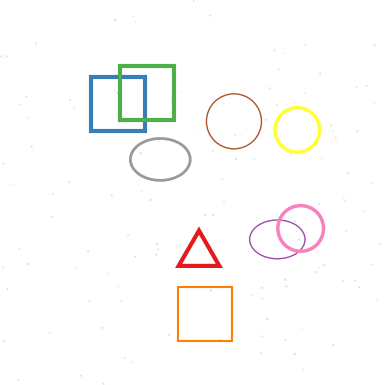[{"shape": "triangle", "thickness": 3, "radius": 0.31, "center": [0.517, 0.34]}, {"shape": "square", "thickness": 3, "radius": 0.35, "center": [0.307, 0.731]}, {"shape": "square", "thickness": 3, "radius": 0.35, "center": [0.381, 0.759]}, {"shape": "oval", "thickness": 1, "radius": 0.36, "center": [0.72, 0.378]}, {"shape": "square", "thickness": 1.5, "radius": 0.35, "center": [0.532, 0.183]}, {"shape": "circle", "thickness": 2.5, "radius": 0.29, "center": [0.772, 0.662]}, {"shape": "circle", "thickness": 1, "radius": 0.36, "center": [0.608, 0.685]}, {"shape": "circle", "thickness": 2.5, "radius": 0.3, "center": [0.781, 0.407]}, {"shape": "oval", "thickness": 2, "radius": 0.39, "center": [0.416, 0.586]}]